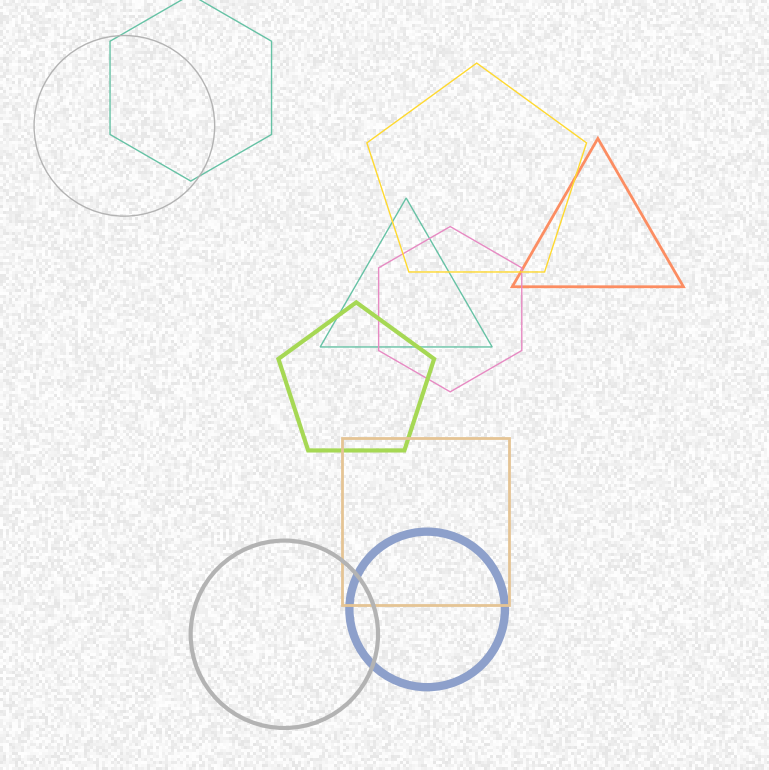[{"shape": "hexagon", "thickness": 0.5, "radius": 0.61, "center": [0.248, 0.886]}, {"shape": "triangle", "thickness": 0.5, "radius": 0.64, "center": [0.527, 0.614]}, {"shape": "triangle", "thickness": 1, "radius": 0.64, "center": [0.776, 0.692]}, {"shape": "circle", "thickness": 3, "radius": 0.51, "center": [0.555, 0.209]}, {"shape": "hexagon", "thickness": 0.5, "radius": 0.54, "center": [0.585, 0.598]}, {"shape": "pentagon", "thickness": 1.5, "radius": 0.53, "center": [0.463, 0.501]}, {"shape": "pentagon", "thickness": 0.5, "radius": 0.75, "center": [0.619, 0.768]}, {"shape": "square", "thickness": 1, "radius": 0.54, "center": [0.552, 0.323]}, {"shape": "circle", "thickness": 0.5, "radius": 0.59, "center": [0.162, 0.837]}, {"shape": "circle", "thickness": 1.5, "radius": 0.61, "center": [0.369, 0.176]}]